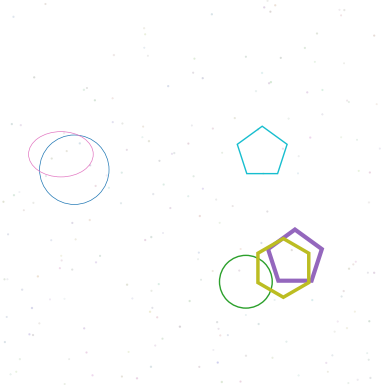[{"shape": "circle", "thickness": 0.5, "radius": 0.45, "center": [0.193, 0.559]}, {"shape": "circle", "thickness": 1, "radius": 0.34, "center": [0.639, 0.268]}, {"shape": "pentagon", "thickness": 3, "radius": 0.37, "center": [0.766, 0.33]}, {"shape": "oval", "thickness": 0.5, "radius": 0.42, "center": [0.158, 0.599]}, {"shape": "hexagon", "thickness": 2.5, "radius": 0.38, "center": [0.736, 0.304]}, {"shape": "pentagon", "thickness": 1, "radius": 0.34, "center": [0.681, 0.604]}]